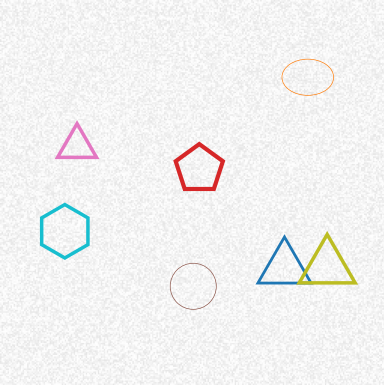[{"shape": "triangle", "thickness": 2, "radius": 0.4, "center": [0.739, 0.305]}, {"shape": "oval", "thickness": 0.5, "radius": 0.34, "center": [0.799, 0.799]}, {"shape": "pentagon", "thickness": 3, "radius": 0.32, "center": [0.518, 0.561]}, {"shape": "circle", "thickness": 0.5, "radius": 0.3, "center": [0.502, 0.256]}, {"shape": "triangle", "thickness": 2.5, "radius": 0.29, "center": [0.2, 0.62]}, {"shape": "triangle", "thickness": 2.5, "radius": 0.42, "center": [0.85, 0.307]}, {"shape": "hexagon", "thickness": 2.5, "radius": 0.35, "center": [0.168, 0.399]}]